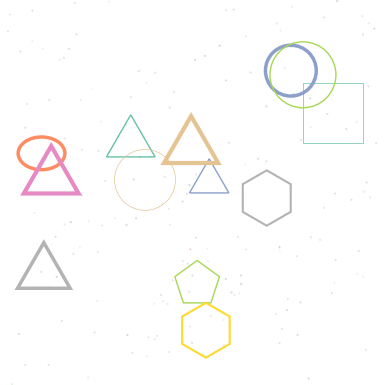[{"shape": "square", "thickness": 0.5, "radius": 0.39, "center": [0.865, 0.706]}, {"shape": "triangle", "thickness": 1, "radius": 0.36, "center": [0.34, 0.629]}, {"shape": "oval", "thickness": 2.5, "radius": 0.3, "center": [0.108, 0.602]}, {"shape": "circle", "thickness": 2.5, "radius": 0.33, "center": [0.755, 0.817]}, {"shape": "triangle", "thickness": 1, "radius": 0.3, "center": [0.543, 0.528]}, {"shape": "triangle", "thickness": 3, "radius": 0.41, "center": [0.133, 0.539]}, {"shape": "circle", "thickness": 1, "radius": 0.43, "center": [0.787, 0.806]}, {"shape": "pentagon", "thickness": 1, "radius": 0.3, "center": [0.512, 0.263]}, {"shape": "hexagon", "thickness": 1.5, "radius": 0.36, "center": [0.535, 0.142]}, {"shape": "triangle", "thickness": 3, "radius": 0.41, "center": [0.496, 0.617]}, {"shape": "circle", "thickness": 0.5, "radius": 0.4, "center": [0.377, 0.533]}, {"shape": "hexagon", "thickness": 1.5, "radius": 0.36, "center": [0.693, 0.486]}, {"shape": "triangle", "thickness": 2.5, "radius": 0.39, "center": [0.114, 0.291]}]